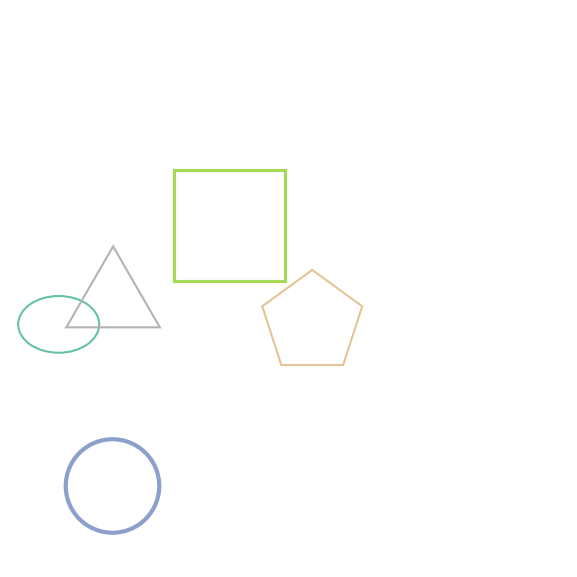[{"shape": "oval", "thickness": 1, "radius": 0.35, "center": [0.102, 0.437]}, {"shape": "circle", "thickness": 2, "radius": 0.4, "center": [0.195, 0.158]}, {"shape": "square", "thickness": 1.5, "radius": 0.48, "center": [0.397, 0.608]}, {"shape": "pentagon", "thickness": 1, "radius": 0.46, "center": [0.541, 0.441]}, {"shape": "triangle", "thickness": 1, "radius": 0.47, "center": [0.196, 0.479]}]